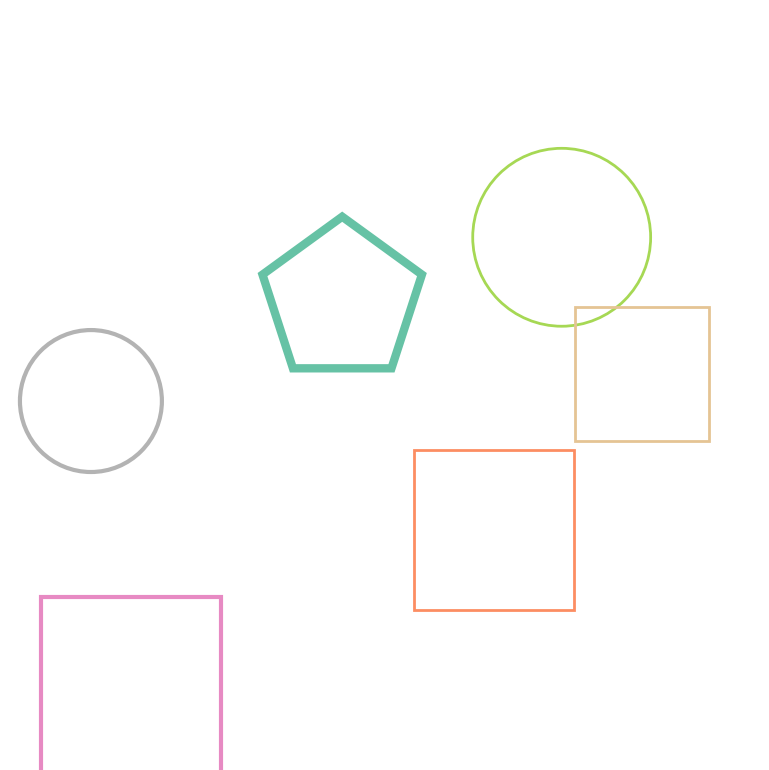[{"shape": "pentagon", "thickness": 3, "radius": 0.54, "center": [0.444, 0.61]}, {"shape": "square", "thickness": 1, "radius": 0.52, "center": [0.641, 0.311]}, {"shape": "square", "thickness": 1.5, "radius": 0.58, "center": [0.17, 0.107]}, {"shape": "circle", "thickness": 1, "radius": 0.58, "center": [0.729, 0.692]}, {"shape": "square", "thickness": 1, "radius": 0.44, "center": [0.834, 0.514]}, {"shape": "circle", "thickness": 1.5, "radius": 0.46, "center": [0.118, 0.479]}]